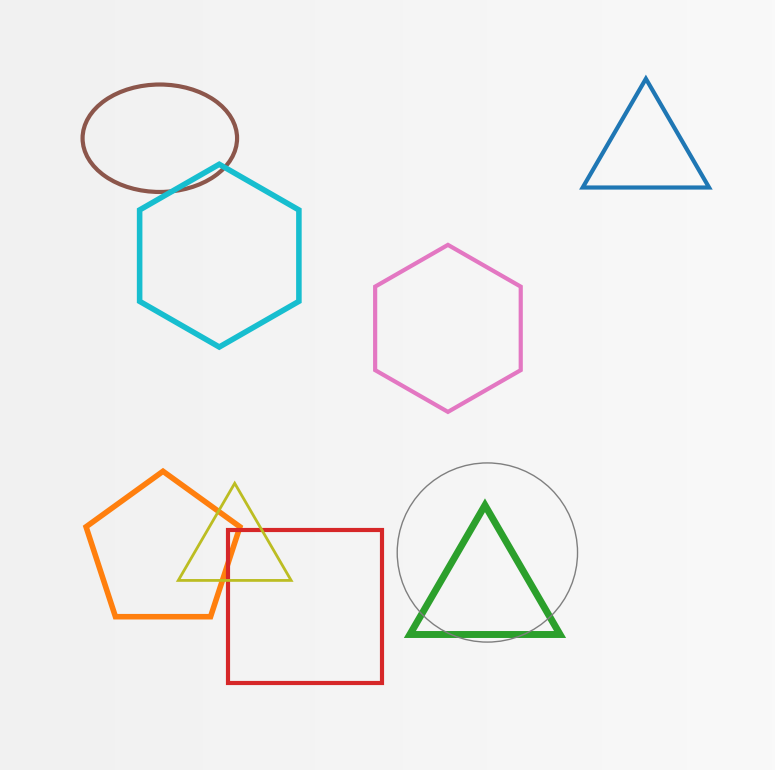[{"shape": "triangle", "thickness": 1.5, "radius": 0.47, "center": [0.833, 0.804]}, {"shape": "pentagon", "thickness": 2, "radius": 0.52, "center": [0.21, 0.284]}, {"shape": "triangle", "thickness": 2.5, "radius": 0.56, "center": [0.626, 0.232]}, {"shape": "square", "thickness": 1.5, "radius": 0.5, "center": [0.394, 0.213]}, {"shape": "oval", "thickness": 1.5, "radius": 0.5, "center": [0.206, 0.82]}, {"shape": "hexagon", "thickness": 1.5, "radius": 0.54, "center": [0.578, 0.574]}, {"shape": "circle", "thickness": 0.5, "radius": 0.58, "center": [0.629, 0.282]}, {"shape": "triangle", "thickness": 1, "radius": 0.42, "center": [0.303, 0.288]}, {"shape": "hexagon", "thickness": 2, "radius": 0.59, "center": [0.283, 0.668]}]